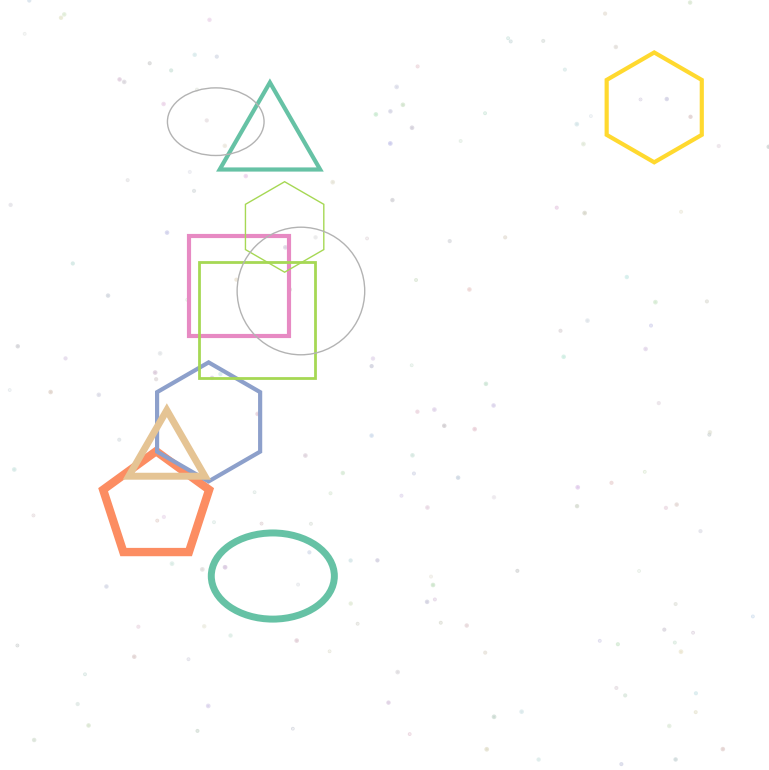[{"shape": "oval", "thickness": 2.5, "radius": 0.4, "center": [0.354, 0.252]}, {"shape": "triangle", "thickness": 1.5, "radius": 0.38, "center": [0.351, 0.818]}, {"shape": "pentagon", "thickness": 3, "radius": 0.36, "center": [0.203, 0.342]}, {"shape": "hexagon", "thickness": 1.5, "radius": 0.39, "center": [0.271, 0.452]}, {"shape": "square", "thickness": 1.5, "radius": 0.33, "center": [0.311, 0.628]}, {"shape": "square", "thickness": 1, "radius": 0.38, "center": [0.333, 0.584]}, {"shape": "hexagon", "thickness": 0.5, "radius": 0.29, "center": [0.37, 0.705]}, {"shape": "hexagon", "thickness": 1.5, "radius": 0.36, "center": [0.85, 0.861]}, {"shape": "triangle", "thickness": 2.5, "radius": 0.29, "center": [0.217, 0.41]}, {"shape": "circle", "thickness": 0.5, "radius": 0.41, "center": [0.391, 0.622]}, {"shape": "oval", "thickness": 0.5, "radius": 0.31, "center": [0.28, 0.842]}]